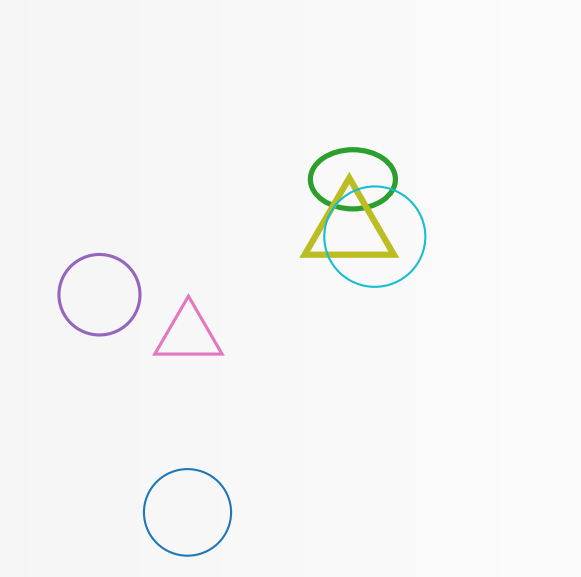[{"shape": "circle", "thickness": 1, "radius": 0.37, "center": [0.323, 0.112]}, {"shape": "oval", "thickness": 2.5, "radius": 0.37, "center": [0.607, 0.689]}, {"shape": "circle", "thickness": 1.5, "radius": 0.35, "center": [0.171, 0.489]}, {"shape": "triangle", "thickness": 1.5, "radius": 0.33, "center": [0.324, 0.419]}, {"shape": "triangle", "thickness": 3, "radius": 0.44, "center": [0.601, 0.602]}, {"shape": "circle", "thickness": 1, "radius": 0.43, "center": [0.645, 0.589]}]